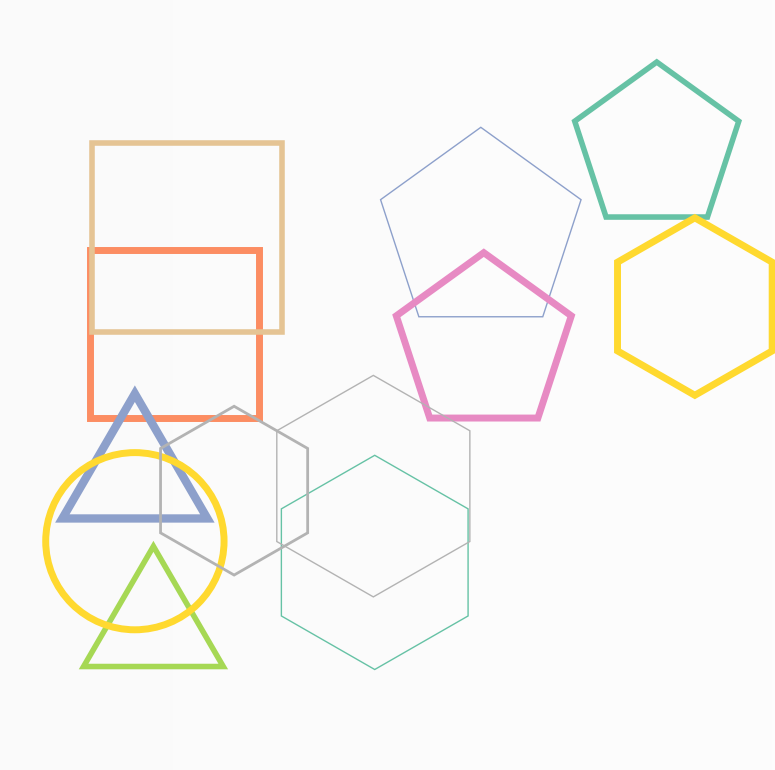[{"shape": "pentagon", "thickness": 2, "radius": 0.56, "center": [0.847, 0.808]}, {"shape": "hexagon", "thickness": 0.5, "radius": 0.7, "center": [0.484, 0.27]}, {"shape": "square", "thickness": 2.5, "radius": 0.54, "center": [0.225, 0.566]}, {"shape": "pentagon", "thickness": 0.5, "radius": 0.68, "center": [0.62, 0.699]}, {"shape": "triangle", "thickness": 3, "radius": 0.54, "center": [0.174, 0.381]}, {"shape": "pentagon", "thickness": 2.5, "radius": 0.59, "center": [0.624, 0.553]}, {"shape": "triangle", "thickness": 2, "radius": 0.52, "center": [0.198, 0.186]}, {"shape": "hexagon", "thickness": 2.5, "radius": 0.58, "center": [0.897, 0.602]}, {"shape": "circle", "thickness": 2.5, "radius": 0.58, "center": [0.174, 0.297]}, {"shape": "square", "thickness": 2, "radius": 0.61, "center": [0.241, 0.692]}, {"shape": "hexagon", "thickness": 0.5, "radius": 0.72, "center": [0.482, 0.369]}, {"shape": "hexagon", "thickness": 1, "radius": 0.55, "center": [0.302, 0.363]}]